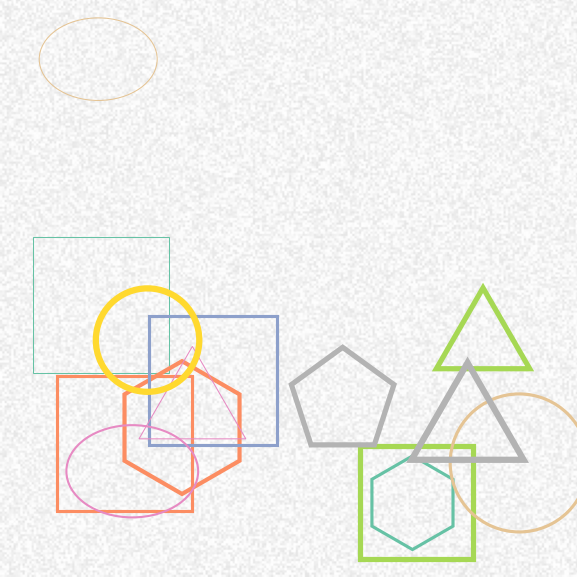[{"shape": "hexagon", "thickness": 1.5, "radius": 0.41, "center": [0.714, 0.129]}, {"shape": "square", "thickness": 0.5, "radius": 0.59, "center": [0.175, 0.471]}, {"shape": "square", "thickness": 1.5, "radius": 0.58, "center": [0.216, 0.231]}, {"shape": "hexagon", "thickness": 2, "radius": 0.57, "center": [0.315, 0.259]}, {"shape": "square", "thickness": 1.5, "radius": 0.56, "center": [0.369, 0.34]}, {"shape": "oval", "thickness": 1, "radius": 0.57, "center": [0.229, 0.183]}, {"shape": "triangle", "thickness": 0.5, "radius": 0.53, "center": [0.333, 0.293]}, {"shape": "triangle", "thickness": 2.5, "radius": 0.47, "center": [0.836, 0.407]}, {"shape": "square", "thickness": 2.5, "radius": 0.49, "center": [0.721, 0.129]}, {"shape": "circle", "thickness": 3, "radius": 0.45, "center": [0.256, 0.41]}, {"shape": "oval", "thickness": 0.5, "radius": 0.51, "center": [0.17, 0.897]}, {"shape": "circle", "thickness": 1.5, "radius": 0.6, "center": [0.899, 0.198]}, {"shape": "triangle", "thickness": 3, "radius": 0.56, "center": [0.81, 0.259]}, {"shape": "pentagon", "thickness": 2.5, "radius": 0.47, "center": [0.593, 0.304]}]